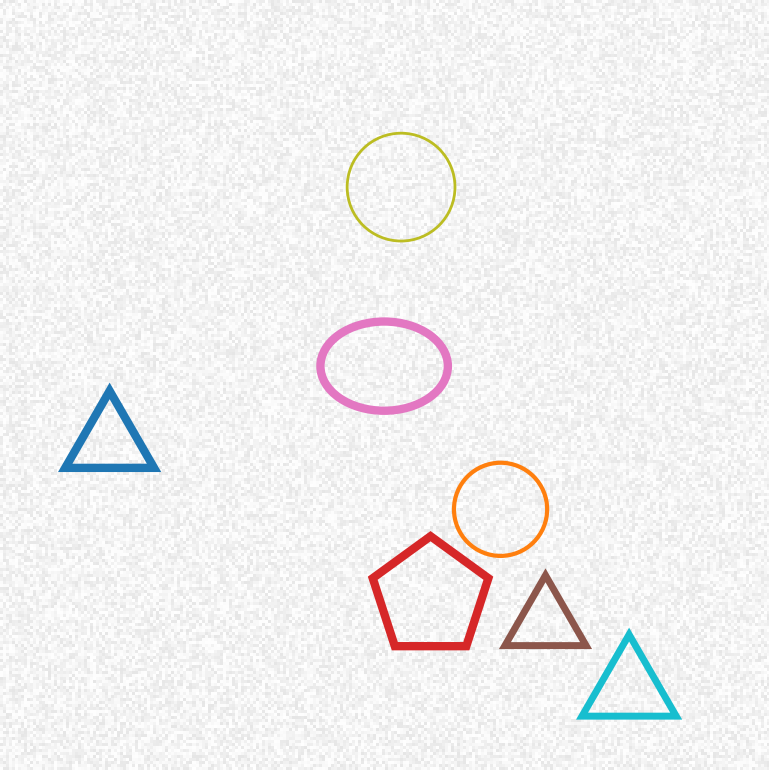[{"shape": "triangle", "thickness": 3, "radius": 0.33, "center": [0.142, 0.426]}, {"shape": "circle", "thickness": 1.5, "radius": 0.3, "center": [0.65, 0.339]}, {"shape": "pentagon", "thickness": 3, "radius": 0.39, "center": [0.559, 0.225]}, {"shape": "triangle", "thickness": 2.5, "radius": 0.3, "center": [0.708, 0.192]}, {"shape": "oval", "thickness": 3, "radius": 0.41, "center": [0.499, 0.525]}, {"shape": "circle", "thickness": 1, "radius": 0.35, "center": [0.521, 0.757]}, {"shape": "triangle", "thickness": 2.5, "radius": 0.35, "center": [0.817, 0.105]}]